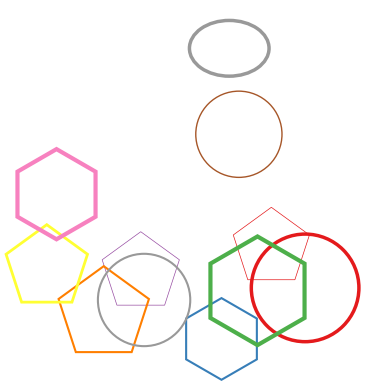[{"shape": "circle", "thickness": 2.5, "radius": 0.7, "center": [0.792, 0.252]}, {"shape": "pentagon", "thickness": 0.5, "radius": 0.52, "center": [0.705, 0.358]}, {"shape": "hexagon", "thickness": 1.5, "radius": 0.53, "center": [0.575, 0.12]}, {"shape": "hexagon", "thickness": 3, "radius": 0.71, "center": [0.669, 0.245]}, {"shape": "pentagon", "thickness": 0.5, "radius": 0.53, "center": [0.366, 0.293]}, {"shape": "pentagon", "thickness": 1.5, "radius": 0.62, "center": [0.269, 0.185]}, {"shape": "pentagon", "thickness": 2, "radius": 0.56, "center": [0.122, 0.305]}, {"shape": "circle", "thickness": 1, "radius": 0.56, "center": [0.62, 0.651]}, {"shape": "hexagon", "thickness": 3, "radius": 0.59, "center": [0.147, 0.496]}, {"shape": "oval", "thickness": 2.5, "radius": 0.52, "center": [0.595, 0.875]}, {"shape": "circle", "thickness": 1.5, "radius": 0.6, "center": [0.374, 0.221]}]